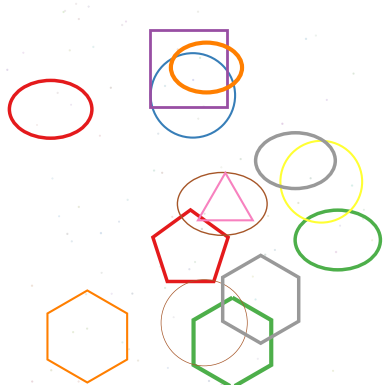[{"shape": "pentagon", "thickness": 2.5, "radius": 0.51, "center": [0.495, 0.352]}, {"shape": "oval", "thickness": 2.5, "radius": 0.54, "center": [0.132, 0.716]}, {"shape": "circle", "thickness": 1.5, "radius": 0.55, "center": [0.501, 0.752]}, {"shape": "hexagon", "thickness": 3, "radius": 0.58, "center": [0.604, 0.11]}, {"shape": "oval", "thickness": 2.5, "radius": 0.55, "center": [0.877, 0.377]}, {"shape": "square", "thickness": 2, "radius": 0.5, "center": [0.49, 0.823]}, {"shape": "oval", "thickness": 3, "radius": 0.46, "center": [0.536, 0.825]}, {"shape": "hexagon", "thickness": 1.5, "radius": 0.6, "center": [0.227, 0.126]}, {"shape": "circle", "thickness": 1.5, "radius": 0.53, "center": [0.834, 0.528]}, {"shape": "oval", "thickness": 1, "radius": 0.58, "center": [0.577, 0.47]}, {"shape": "circle", "thickness": 0.5, "radius": 0.56, "center": [0.53, 0.162]}, {"shape": "triangle", "thickness": 1.5, "radius": 0.41, "center": [0.585, 0.469]}, {"shape": "hexagon", "thickness": 2.5, "radius": 0.57, "center": [0.677, 0.223]}, {"shape": "oval", "thickness": 2.5, "radius": 0.52, "center": [0.767, 0.583]}]